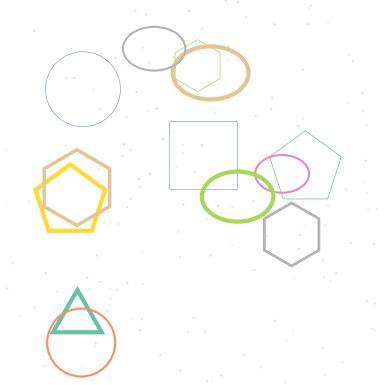[{"shape": "pentagon", "thickness": 0.5, "radius": 0.49, "center": [0.793, 0.562]}, {"shape": "triangle", "thickness": 3, "radius": 0.37, "center": [0.201, 0.174]}, {"shape": "circle", "thickness": 1.5, "radius": 0.44, "center": [0.211, 0.11]}, {"shape": "square", "thickness": 0.5, "radius": 0.44, "center": [0.527, 0.598]}, {"shape": "circle", "thickness": 0.5, "radius": 0.49, "center": [0.215, 0.768]}, {"shape": "oval", "thickness": 1.5, "radius": 0.35, "center": [0.733, 0.548]}, {"shape": "hexagon", "thickness": 0.5, "radius": 0.34, "center": [0.513, 0.83]}, {"shape": "oval", "thickness": 3, "radius": 0.46, "center": [0.617, 0.489]}, {"shape": "pentagon", "thickness": 3, "radius": 0.48, "center": [0.183, 0.478]}, {"shape": "oval", "thickness": 3, "radius": 0.49, "center": [0.547, 0.811]}, {"shape": "hexagon", "thickness": 2.5, "radius": 0.49, "center": [0.2, 0.513]}, {"shape": "hexagon", "thickness": 2, "radius": 0.41, "center": [0.757, 0.391]}, {"shape": "oval", "thickness": 1.5, "radius": 0.41, "center": [0.4, 0.873]}]